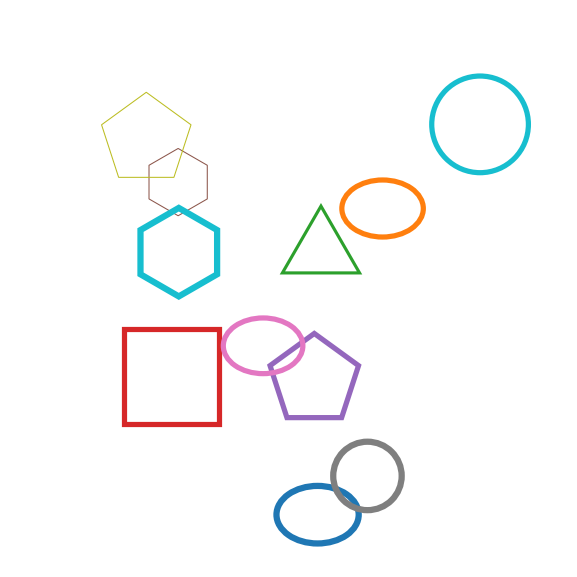[{"shape": "oval", "thickness": 3, "radius": 0.36, "center": [0.55, 0.108]}, {"shape": "oval", "thickness": 2.5, "radius": 0.35, "center": [0.662, 0.638]}, {"shape": "triangle", "thickness": 1.5, "radius": 0.39, "center": [0.556, 0.565]}, {"shape": "square", "thickness": 2.5, "radius": 0.41, "center": [0.297, 0.347]}, {"shape": "pentagon", "thickness": 2.5, "radius": 0.4, "center": [0.544, 0.341]}, {"shape": "hexagon", "thickness": 0.5, "radius": 0.29, "center": [0.308, 0.684]}, {"shape": "oval", "thickness": 2.5, "radius": 0.34, "center": [0.456, 0.4]}, {"shape": "circle", "thickness": 3, "radius": 0.3, "center": [0.636, 0.175]}, {"shape": "pentagon", "thickness": 0.5, "radius": 0.41, "center": [0.253, 0.758]}, {"shape": "hexagon", "thickness": 3, "radius": 0.38, "center": [0.31, 0.562]}, {"shape": "circle", "thickness": 2.5, "radius": 0.42, "center": [0.831, 0.784]}]